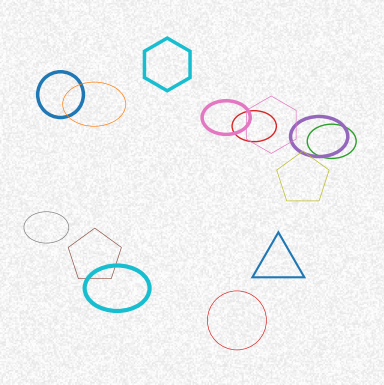[{"shape": "circle", "thickness": 2.5, "radius": 0.3, "center": [0.157, 0.754]}, {"shape": "triangle", "thickness": 1.5, "radius": 0.39, "center": [0.723, 0.319]}, {"shape": "oval", "thickness": 0.5, "radius": 0.41, "center": [0.245, 0.729]}, {"shape": "oval", "thickness": 1, "radius": 0.32, "center": [0.862, 0.633]}, {"shape": "circle", "thickness": 0.5, "radius": 0.38, "center": [0.615, 0.168]}, {"shape": "oval", "thickness": 1, "radius": 0.29, "center": [0.66, 0.672]}, {"shape": "oval", "thickness": 2.5, "radius": 0.37, "center": [0.829, 0.645]}, {"shape": "pentagon", "thickness": 0.5, "radius": 0.36, "center": [0.246, 0.335]}, {"shape": "hexagon", "thickness": 0.5, "radius": 0.37, "center": [0.705, 0.676]}, {"shape": "oval", "thickness": 2.5, "radius": 0.31, "center": [0.587, 0.695]}, {"shape": "oval", "thickness": 0.5, "radius": 0.29, "center": [0.12, 0.409]}, {"shape": "pentagon", "thickness": 0.5, "radius": 0.36, "center": [0.787, 0.536]}, {"shape": "hexagon", "thickness": 2.5, "radius": 0.34, "center": [0.434, 0.833]}, {"shape": "oval", "thickness": 3, "radius": 0.42, "center": [0.304, 0.251]}]